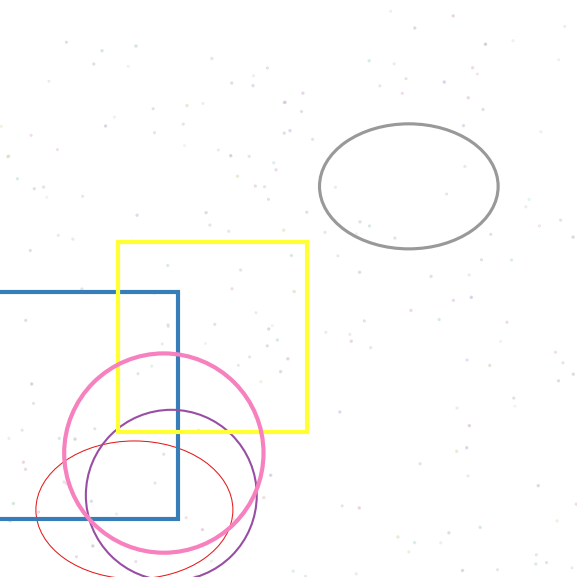[{"shape": "oval", "thickness": 0.5, "radius": 0.85, "center": [0.233, 0.116]}, {"shape": "square", "thickness": 2, "radius": 0.98, "center": [0.111, 0.297]}, {"shape": "circle", "thickness": 1, "radius": 0.74, "center": [0.297, 0.142]}, {"shape": "square", "thickness": 2, "radius": 0.82, "center": [0.368, 0.416]}, {"shape": "circle", "thickness": 2, "radius": 0.86, "center": [0.284, 0.215]}, {"shape": "oval", "thickness": 1.5, "radius": 0.77, "center": [0.708, 0.676]}]